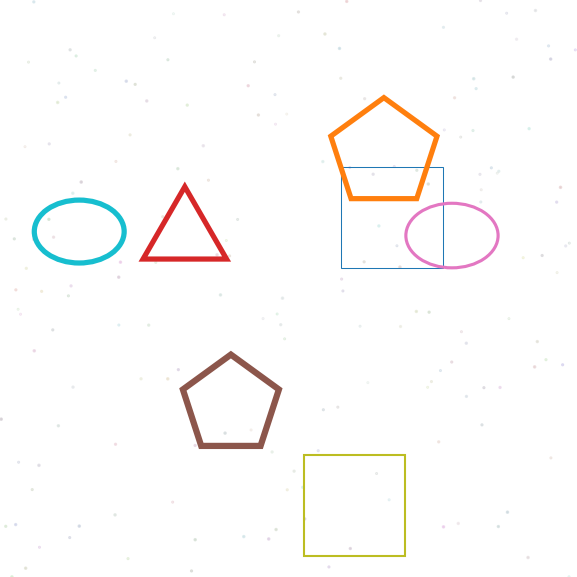[{"shape": "square", "thickness": 0.5, "radius": 0.44, "center": [0.679, 0.622]}, {"shape": "pentagon", "thickness": 2.5, "radius": 0.48, "center": [0.665, 0.733]}, {"shape": "triangle", "thickness": 2.5, "radius": 0.42, "center": [0.32, 0.592]}, {"shape": "pentagon", "thickness": 3, "radius": 0.44, "center": [0.4, 0.298]}, {"shape": "oval", "thickness": 1.5, "radius": 0.4, "center": [0.783, 0.591]}, {"shape": "square", "thickness": 1, "radius": 0.44, "center": [0.614, 0.124]}, {"shape": "oval", "thickness": 2.5, "radius": 0.39, "center": [0.137, 0.598]}]